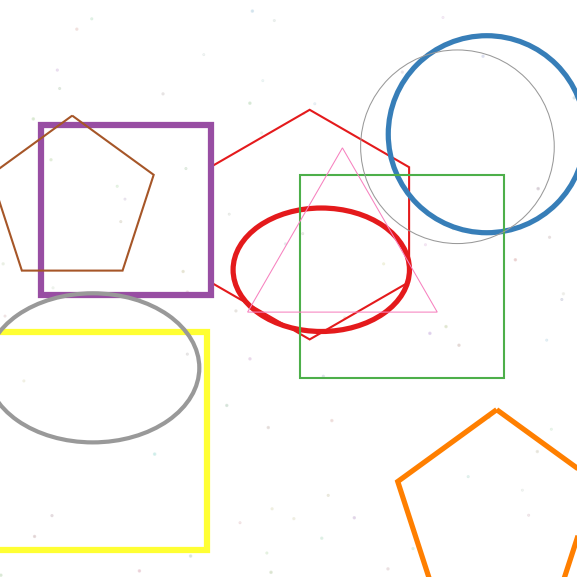[{"shape": "oval", "thickness": 2.5, "radius": 0.76, "center": [0.556, 0.532]}, {"shape": "hexagon", "thickness": 1, "radius": 0.99, "center": [0.536, 0.61]}, {"shape": "circle", "thickness": 2.5, "radius": 0.85, "center": [0.843, 0.767]}, {"shape": "square", "thickness": 1, "radius": 0.88, "center": [0.696, 0.52]}, {"shape": "square", "thickness": 3, "radius": 0.74, "center": [0.218, 0.636]}, {"shape": "pentagon", "thickness": 2.5, "radius": 0.9, "center": [0.86, 0.11]}, {"shape": "square", "thickness": 3, "radius": 0.94, "center": [0.171, 0.235]}, {"shape": "pentagon", "thickness": 1, "radius": 0.74, "center": [0.125, 0.651]}, {"shape": "triangle", "thickness": 0.5, "radius": 0.95, "center": [0.593, 0.553]}, {"shape": "oval", "thickness": 2, "radius": 0.92, "center": [0.161, 0.362]}, {"shape": "circle", "thickness": 0.5, "radius": 0.84, "center": [0.792, 0.745]}]